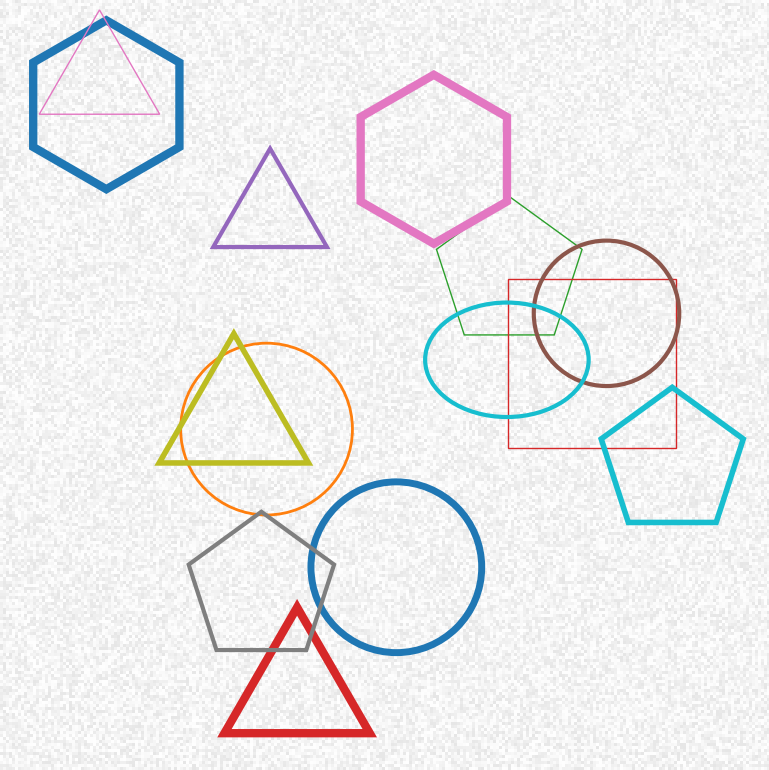[{"shape": "hexagon", "thickness": 3, "radius": 0.55, "center": [0.138, 0.864]}, {"shape": "circle", "thickness": 2.5, "radius": 0.55, "center": [0.515, 0.263]}, {"shape": "circle", "thickness": 1, "radius": 0.56, "center": [0.346, 0.443]}, {"shape": "pentagon", "thickness": 0.5, "radius": 0.5, "center": [0.661, 0.645]}, {"shape": "triangle", "thickness": 3, "radius": 0.54, "center": [0.386, 0.102]}, {"shape": "square", "thickness": 0.5, "radius": 0.55, "center": [0.769, 0.528]}, {"shape": "triangle", "thickness": 1.5, "radius": 0.43, "center": [0.351, 0.722]}, {"shape": "circle", "thickness": 1.5, "radius": 0.47, "center": [0.788, 0.593]}, {"shape": "triangle", "thickness": 0.5, "radius": 0.45, "center": [0.129, 0.897]}, {"shape": "hexagon", "thickness": 3, "radius": 0.55, "center": [0.563, 0.793]}, {"shape": "pentagon", "thickness": 1.5, "radius": 0.5, "center": [0.339, 0.236]}, {"shape": "triangle", "thickness": 2, "radius": 0.56, "center": [0.304, 0.455]}, {"shape": "pentagon", "thickness": 2, "radius": 0.48, "center": [0.873, 0.4]}, {"shape": "oval", "thickness": 1.5, "radius": 0.53, "center": [0.658, 0.533]}]